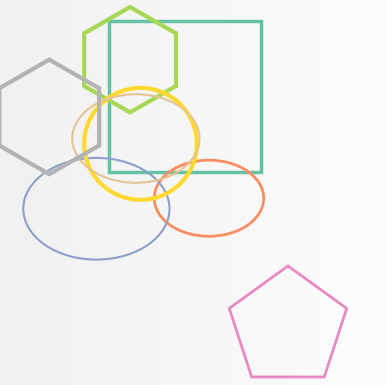[{"shape": "square", "thickness": 2.5, "radius": 0.98, "center": [0.477, 0.75]}, {"shape": "oval", "thickness": 2, "radius": 0.71, "center": [0.539, 0.485]}, {"shape": "oval", "thickness": 1.5, "radius": 0.94, "center": [0.249, 0.458]}, {"shape": "pentagon", "thickness": 2, "radius": 0.8, "center": [0.743, 0.15]}, {"shape": "hexagon", "thickness": 3, "radius": 0.68, "center": [0.336, 0.845]}, {"shape": "circle", "thickness": 3, "radius": 0.73, "center": [0.363, 0.626]}, {"shape": "oval", "thickness": 1.5, "radius": 0.82, "center": [0.351, 0.64]}, {"shape": "hexagon", "thickness": 3, "radius": 0.74, "center": [0.127, 0.696]}]